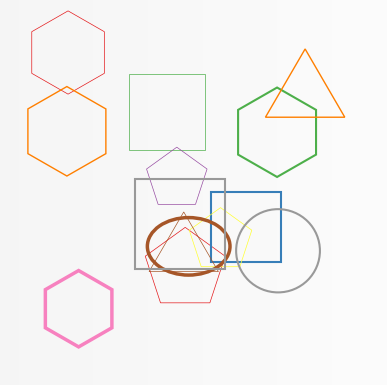[{"shape": "pentagon", "thickness": 0.5, "radius": 0.54, "center": [0.478, 0.301]}, {"shape": "hexagon", "thickness": 0.5, "radius": 0.54, "center": [0.176, 0.864]}, {"shape": "square", "thickness": 1.5, "radius": 0.45, "center": [0.635, 0.409]}, {"shape": "square", "thickness": 0.5, "radius": 0.49, "center": [0.432, 0.708]}, {"shape": "hexagon", "thickness": 1.5, "radius": 0.58, "center": [0.715, 0.657]}, {"shape": "pentagon", "thickness": 0.5, "radius": 0.41, "center": [0.456, 0.536]}, {"shape": "hexagon", "thickness": 1, "radius": 0.58, "center": [0.173, 0.659]}, {"shape": "triangle", "thickness": 1, "radius": 0.59, "center": [0.787, 0.755]}, {"shape": "pentagon", "thickness": 0.5, "radius": 0.42, "center": [0.569, 0.376]}, {"shape": "oval", "thickness": 2.5, "radius": 0.53, "center": [0.487, 0.36]}, {"shape": "triangle", "thickness": 0.5, "radius": 0.52, "center": [0.474, 0.346]}, {"shape": "hexagon", "thickness": 2.5, "radius": 0.5, "center": [0.203, 0.198]}, {"shape": "circle", "thickness": 1.5, "radius": 0.54, "center": [0.717, 0.349]}, {"shape": "square", "thickness": 1.5, "radius": 0.58, "center": [0.465, 0.418]}]